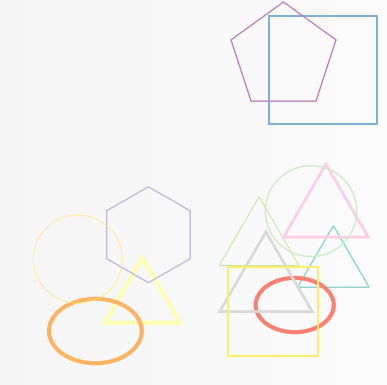[{"shape": "triangle", "thickness": 1, "radius": 0.53, "center": [0.86, 0.307]}, {"shape": "triangle", "thickness": 3, "radius": 0.56, "center": [0.367, 0.218]}, {"shape": "hexagon", "thickness": 1, "radius": 0.62, "center": [0.383, 0.39]}, {"shape": "oval", "thickness": 3, "radius": 0.5, "center": [0.761, 0.208]}, {"shape": "square", "thickness": 1.5, "radius": 0.7, "center": [0.834, 0.818]}, {"shape": "oval", "thickness": 3, "radius": 0.6, "center": [0.246, 0.14]}, {"shape": "triangle", "thickness": 0.5, "radius": 0.59, "center": [0.669, 0.37]}, {"shape": "triangle", "thickness": 2, "radius": 0.63, "center": [0.841, 0.447]}, {"shape": "triangle", "thickness": 2, "radius": 0.69, "center": [0.686, 0.26]}, {"shape": "pentagon", "thickness": 1, "radius": 0.71, "center": [0.732, 0.852]}, {"shape": "circle", "thickness": 1, "radius": 0.59, "center": [0.803, 0.452]}, {"shape": "square", "thickness": 1.5, "radius": 0.58, "center": [0.705, 0.191]}, {"shape": "circle", "thickness": 0.5, "radius": 0.57, "center": [0.201, 0.327]}]